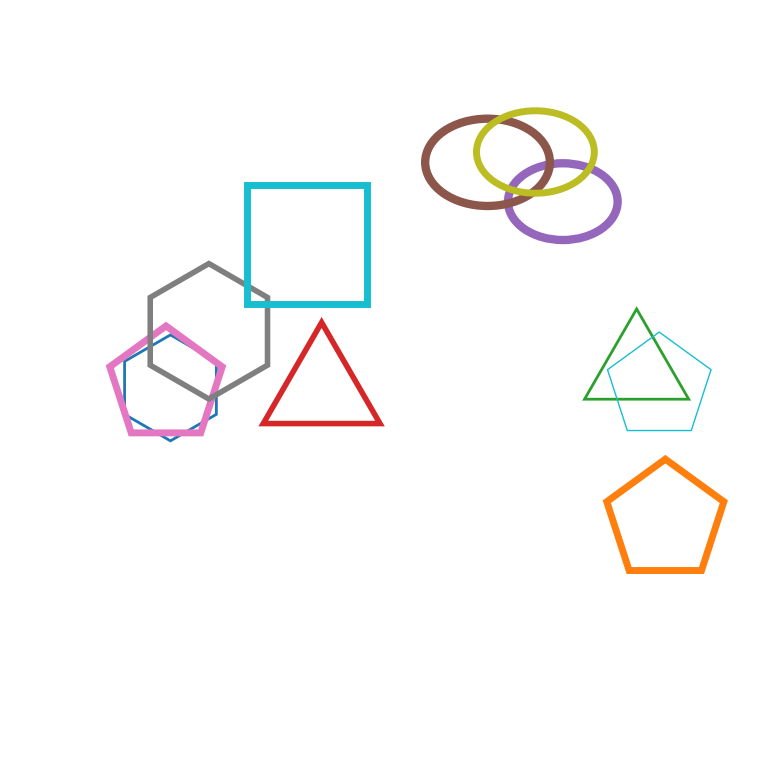[{"shape": "hexagon", "thickness": 1, "radius": 0.34, "center": [0.221, 0.496]}, {"shape": "pentagon", "thickness": 2.5, "radius": 0.4, "center": [0.864, 0.324]}, {"shape": "triangle", "thickness": 1, "radius": 0.39, "center": [0.827, 0.521]}, {"shape": "triangle", "thickness": 2, "radius": 0.44, "center": [0.418, 0.494]}, {"shape": "oval", "thickness": 3, "radius": 0.36, "center": [0.731, 0.738]}, {"shape": "oval", "thickness": 3, "radius": 0.4, "center": [0.633, 0.789]}, {"shape": "pentagon", "thickness": 2.5, "radius": 0.38, "center": [0.216, 0.5]}, {"shape": "hexagon", "thickness": 2, "radius": 0.44, "center": [0.271, 0.57]}, {"shape": "oval", "thickness": 2.5, "radius": 0.38, "center": [0.695, 0.803]}, {"shape": "pentagon", "thickness": 0.5, "radius": 0.35, "center": [0.856, 0.498]}, {"shape": "square", "thickness": 2.5, "radius": 0.39, "center": [0.399, 0.682]}]